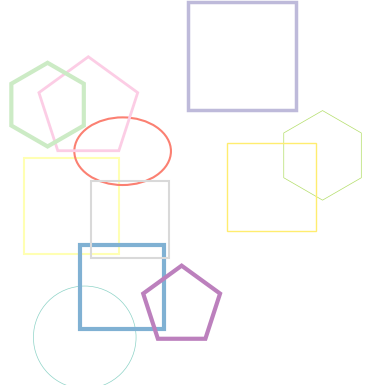[{"shape": "circle", "thickness": 0.5, "radius": 0.67, "center": [0.22, 0.124]}, {"shape": "square", "thickness": 1.5, "radius": 0.62, "center": [0.185, 0.465]}, {"shape": "square", "thickness": 2.5, "radius": 0.7, "center": [0.629, 0.854]}, {"shape": "oval", "thickness": 1.5, "radius": 0.63, "center": [0.319, 0.607]}, {"shape": "square", "thickness": 3, "radius": 0.55, "center": [0.317, 0.254]}, {"shape": "hexagon", "thickness": 0.5, "radius": 0.58, "center": [0.838, 0.596]}, {"shape": "pentagon", "thickness": 2, "radius": 0.67, "center": [0.229, 0.718]}, {"shape": "square", "thickness": 1.5, "radius": 0.5, "center": [0.338, 0.429]}, {"shape": "pentagon", "thickness": 3, "radius": 0.52, "center": [0.472, 0.205]}, {"shape": "hexagon", "thickness": 3, "radius": 0.54, "center": [0.124, 0.728]}, {"shape": "square", "thickness": 1, "radius": 0.58, "center": [0.705, 0.514]}]